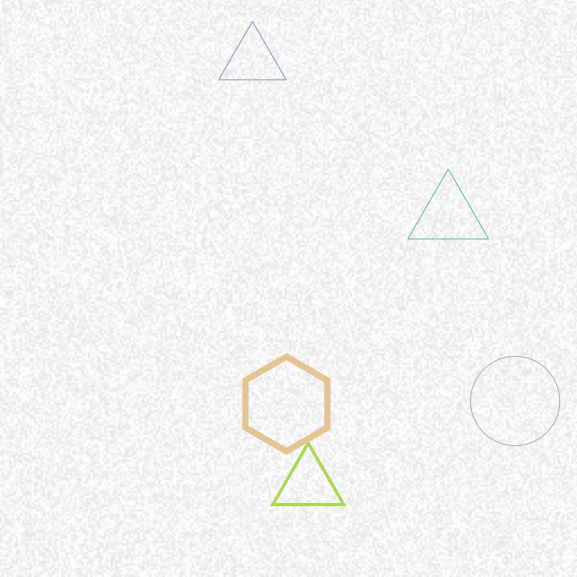[{"shape": "triangle", "thickness": 0.5, "radius": 0.4, "center": [0.776, 0.626]}, {"shape": "triangle", "thickness": 0.5, "radius": 0.34, "center": [0.437, 0.895]}, {"shape": "triangle", "thickness": 1.5, "radius": 0.35, "center": [0.534, 0.161]}, {"shape": "hexagon", "thickness": 3, "radius": 0.41, "center": [0.496, 0.3]}, {"shape": "circle", "thickness": 0.5, "radius": 0.39, "center": [0.892, 0.305]}]